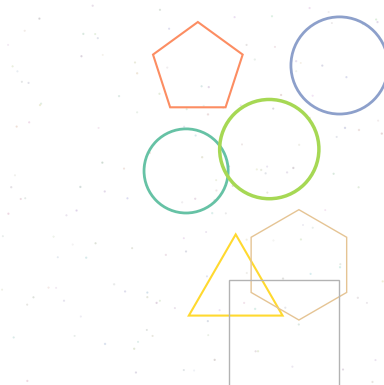[{"shape": "circle", "thickness": 2, "radius": 0.55, "center": [0.483, 0.556]}, {"shape": "pentagon", "thickness": 1.5, "radius": 0.61, "center": [0.514, 0.82]}, {"shape": "circle", "thickness": 2, "radius": 0.63, "center": [0.882, 0.83]}, {"shape": "circle", "thickness": 2.5, "radius": 0.64, "center": [0.699, 0.613]}, {"shape": "triangle", "thickness": 1.5, "radius": 0.7, "center": [0.612, 0.251]}, {"shape": "hexagon", "thickness": 1, "radius": 0.72, "center": [0.776, 0.312]}, {"shape": "square", "thickness": 1, "radius": 0.71, "center": [0.738, 0.131]}]